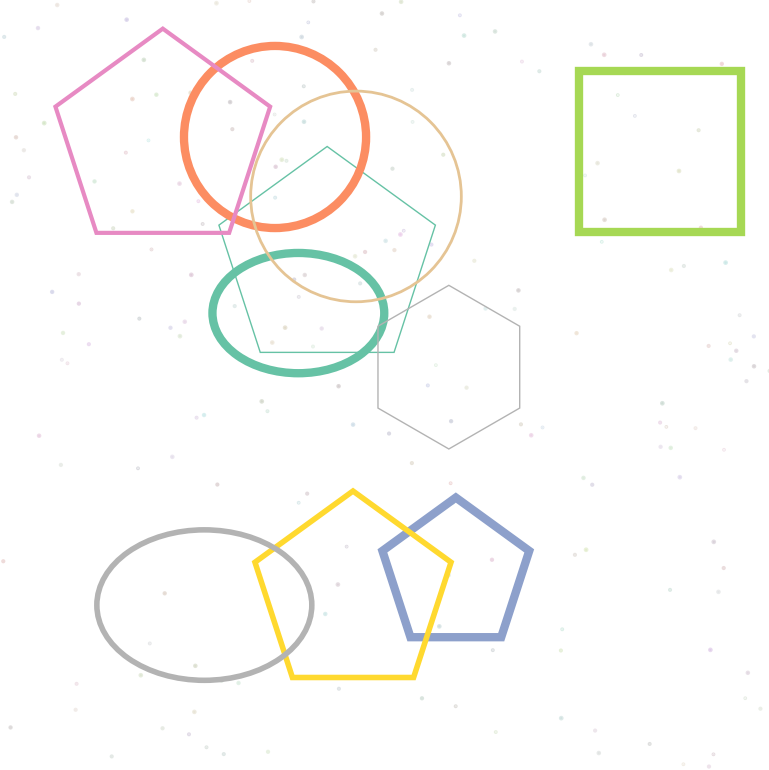[{"shape": "oval", "thickness": 3, "radius": 0.56, "center": [0.387, 0.593]}, {"shape": "pentagon", "thickness": 0.5, "radius": 0.74, "center": [0.425, 0.662]}, {"shape": "circle", "thickness": 3, "radius": 0.59, "center": [0.357, 0.822]}, {"shape": "pentagon", "thickness": 3, "radius": 0.5, "center": [0.592, 0.254]}, {"shape": "pentagon", "thickness": 1.5, "radius": 0.73, "center": [0.211, 0.816]}, {"shape": "square", "thickness": 3, "radius": 0.52, "center": [0.857, 0.803]}, {"shape": "pentagon", "thickness": 2, "radius": 0.67, "center": [0.458, 0.228]}, {"shape": "circle", "thickness": 1, "radius": 0.68, "center": [0.462, 0.745]}, {"shape": "oval", "thickness": 2, "radius": 0.7, "center": [0.265, 0.214]}, {"shape": "hexagon", "thickness": 0.5, "radius": 0.53, "center": [0.583, 0.523]}]